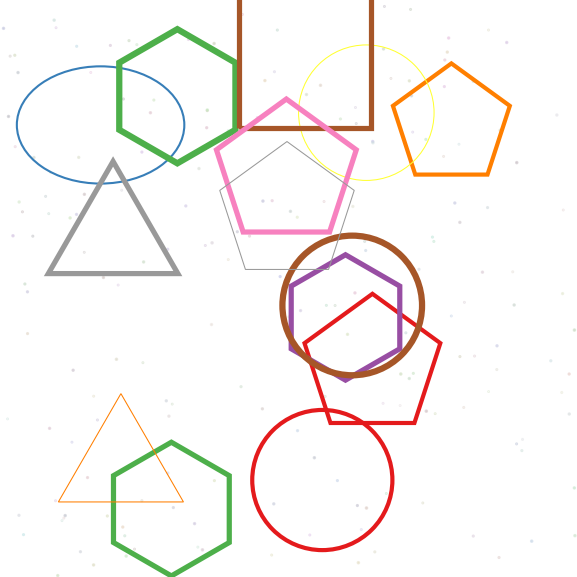[{"shape": "circle", "thickness": 2, "radius": 0.61, "center": [0.558, 0.168]}, {"shape": "pentagon", "thickness": 2, "radius": 0.62, "center": [0.645, 0.367]}, {"shape": "oval", "thickness": 1, "radius": 0.72, "center": [0.174, 0.783]}, {"shape": "hexagon", "thickness": 3, "radius": 0.58, "center": [0.307, 0.832]}, {"shape": "hexagon", "thickness": 2.5, "radius": 0.58, "center": [0.297, 0.118]}, {"shape": "hexagon", "thickness": 2.5, "radius": 0.54, "center": [0.598, 0.449]}, {"shape": "triangle", "thickness": 0.5, "radius": 0.63, "center": [0.209, 0.192]}, {"shape": "pentagon", "thickness": 2, "radius": 0.53, "center": [0.782, 0.783]}, {"shape": "circle", "thickness": 0.5, "radius": 0.59, "center": [0.634, 0.804]}, {"shape": "circle", "thickness": 3, "radius": 0.6, "center": [0.61, 0.47]}, {"shape": "square", "thickness": 2.5, "radius": 0.57, "center": [0.528, 0.892]}, {"shape": "pentagon", "thickness": 2.5, "radius": 0.64, "center": [0.496, 0.7]}, {"shape": "triangle", "thickness": 2.5, "radius": 0.65, "center": [0.196, 0.59]}, {"shape": "pentagon", "thickness": 0.5, "radius": 0.61, "center": [0.497, 0.632]}]